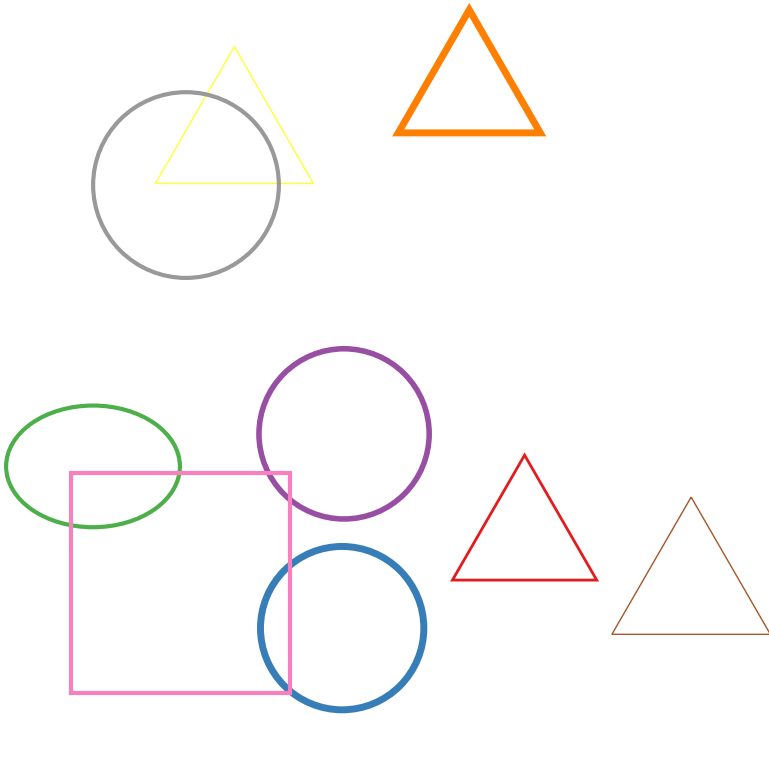[{"shape": "triangle", "thickness": 1, "radius": 0.54, "center": [0.681, 0.301]}, {"shape": "circle", "thickness": 2.5, "radius": 0.53, "center": [0.444, 0.184]}, {"shape": "oval", "thickness": 1.5, "radius": 0.56, "center": [0.121, 0.394]}, {"shape": "circle", "thickness": 2, "radius": 0.55, "center": [0.447, 0.437]}, {"shape": "triangle", "thickness": 2.5, "radius": 0.53, "center": [0.609, 0.881]}, {"shape": "triangle", "thickness": 0.5, "radius": 0.59, "center": [0.304, 0.821]}, {"shape": "triangle", "thickness": 0.5, "radius": 0.59, "center": [0.898, 0.236]}, {"shape": "square", "thickness": 1.5, "radius": 0.71, "center": [0.234, 0.243]}, {"shape": "circle", "thickness": 1.5, "radius": 0.6, "center": [0.242, 0.76]}]